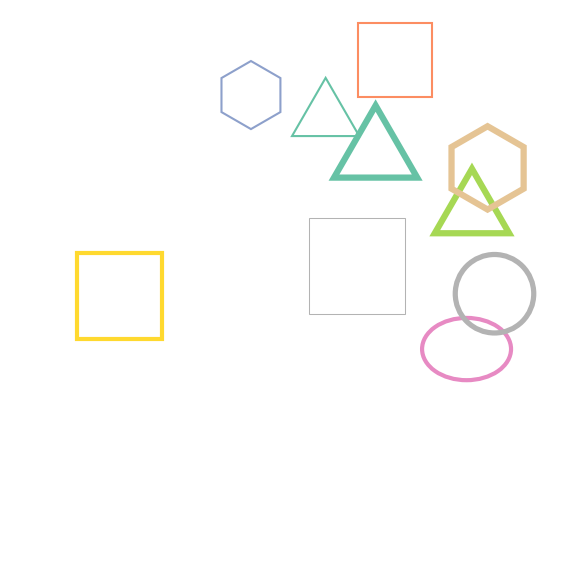[{"shape": "triangle", "thickness": 1, "radius": 0.34, "center": [0.564, 0.797]}, {"shape": "triangle", "thickness": 3, "radius": 0.42, "center": [0.65, 0.733]}, {"shape": "square", "thickness": 1, "radius": 0.32, "center": [0.683, 0.895]}, {"shape": "hexagon", "thickness": 1, "radius": 0.29, "center": [0.435, 0.835]}, {"shape": "oval", "thickness": 2, "radius": 0.39, "center": [0.808, 0.395]}, {"shape": "triangle", "thickness": 3, "radius": 0.37, "center": [0.817, 0.632]}, {"shape": "square", "thickness": 2, "radius": 0.37, "center": [0.207, 0.486]}, {"shape": "hexagon", "thickness": 3, "radius": 0.36, "center": [0.844, 0.708]}, {"shape": "circle", "thickness": 2.5, "radius": 0.34, "center": [0.856, 0.491]}, {"shape": "square", "thickness": 0.5, "radius": 0.42, "center": [0.618, 0.539]}]